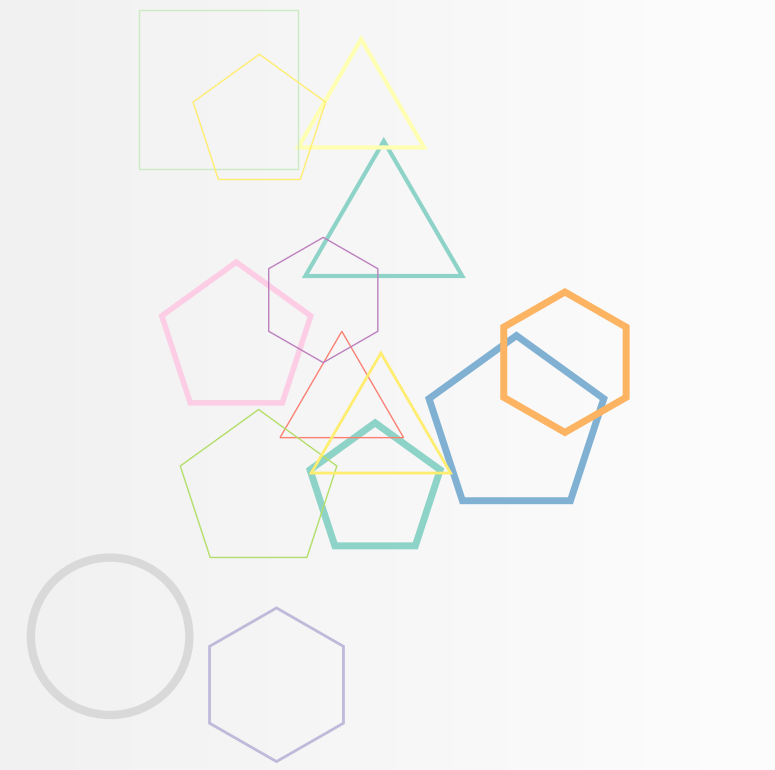[{"shape": "pentagon", "thickness": 2.5, "radius": 0.44, "center": [0.484, 0.363]}, {"shape": "triangle", "thickness": 1.5, "radius": 0.58, "center": [0.495, 0.7]}, {"shape": "triangle", "thickness": 1.5, "radius": 0.47, "center": [0.466, 0.855]}, {"shape": "hexagon", "thickness": 1, "radius": 0.5, "center": [0.357, 0.111]}, {"shape": "triangle", "thickness": 0.5, "radius": 0.46, "center": [0.441, 0.478]}, {"shape": "pentagon", "thickness": 2.5, "radius": 0.59, "center": [0.666, 0.446]}, {"shape": "hexagon", "thickness": 2.5, "radius": 0.46, "center": [0.729, 0.53]}, {"shape": "pentagon", "thickness": 0.5, "radius": 0.53, "center": [0.334, 0.362]}, {"shape": "pentagon", "thickness": 2, "radius": 0.51, "center": [0.305, 0.559]}, {"shape": "circle", "thickness": 3, "radius": 0.51, "center": [0.142, 0.174]}, {"shape": "hexagon", "thickness": 0.5, "radius": 0.41, "center": [0.417, 0.61]}, {"shape": "square", "thickness": 0.5, "radius": 0.52, "center": [0.282, 0.884]}, {"shape": "pentagon", "thickness": 0.5, "radius": 0.45, "center": [0.335, 0.84]}, {"shape": "triangle", "thickness": 1, "radius": 0.52, "center": [0.491, 0.438]}]